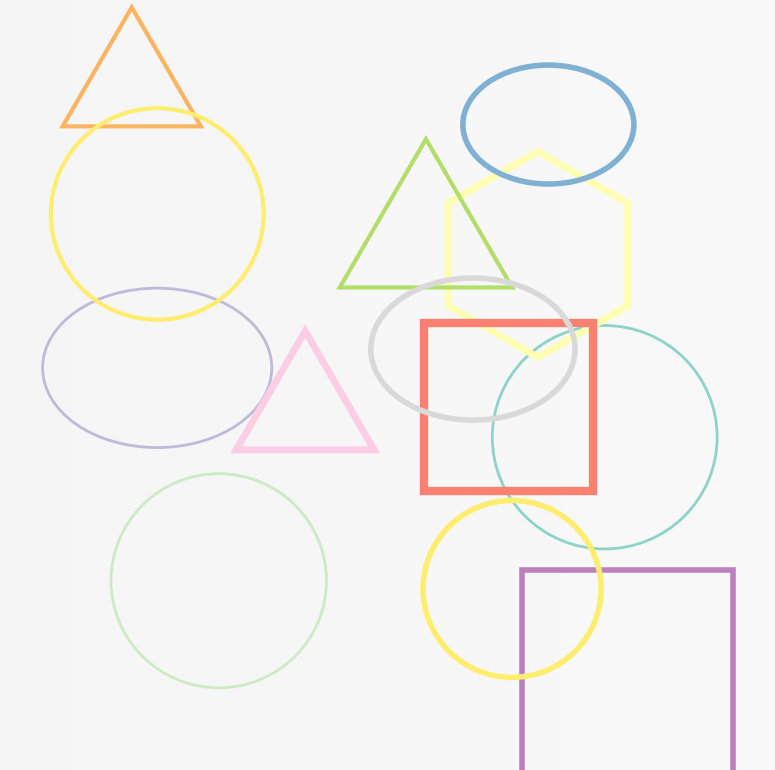[{"shape": "circle", "thickness": 1, "radius": 0.73, "center": [0.78, 0.432]}, {"shape": "hexagon", "thickness": 2.5, "radius": 0.67, "center": [0.694, 0.67]}, {"shape": "oval", "thickness": 1, "radius": 0.74, "center": [0.203, 0.522]}, {"shape": "square", "thickness": 3, "radius": 0.55, "center": [0.656, 0.471]}, {"shape": "oval", "thickness": 2, "radius": 0.55, "center": [0.708, 0.838]}, {"shape": "triangle", "thickness": 1.5, "radius": 0.52, "center": [0.17, 0.887]}, {"shape": "triangle", "thickness": 1.5, "radius": 0.64, "center": [0.55, 0.691]}, {"shape": "triangle", "thickness": 2.5, "radius": 0.51, "center": [0.394, 0.467]}, {"shape": "oval", "thickness": 2, "radius": 0.66, "center": [0.61, 0.547]}, {"shape": "square", "thickness": 2, "radius": 0.68, "center": [0.81, 0.122]}, {"shape": "circle", "thickness": 1, "radius": 0.7, "center": [0.282, 0.246]}, {"shape": "circle", "thickness": 2, "radius": 0.57, "center": [0.661, 0.235]}, {"shape": "circle", "thickness": 1.5, "radius": 0.69, "center": [0.203, 0.722]}]